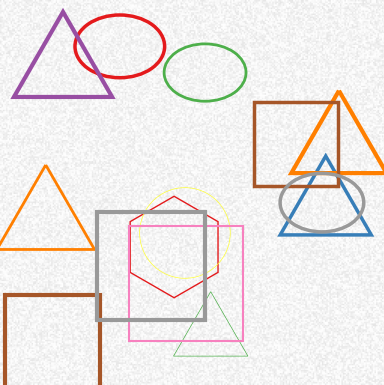[{"shape": "hexagon", "thickness": 1, "radius": 0.66, "center": [0.452, 0.358]}, {"shape": "oval", "thickness": 2.5, "radius": 0.58, "center": [0.311, 0.88]}, {"shape": "triangle", "thickness": 2.5, "radius": 0.68, "center": [0.846, 0.458]}, {"shape": "oval", "thickness": 2, "radius": 0.53, "center": [0.533, 0.812]}, {"shape": "triangle", "thickness": 0.5, "radius": 0.56, "center": [0.547, 0.131]}, {"shape": "triangle", "thickness": 3, "radius": 0.74, "center": [0.164, 0.822]}, {"shape": "triangle", "thickness": 2, "radius": 0.73, "center": [0.119, 0.425]}, {"shape": "triangle", "thickness": 3, "radius": 0.71, "center": [0.88, 0.622]}, {"shape": "circle", "thickness": 0.5, "radius": 0.59, "center": [0.48, 0.395]}, {"shape": "square", "thickness": 3, "radius": 0.62, "center": [0.136, 0.11]}, {"shape": "square", "thickness": 2.5, "radius": 0.55, "center": [0.769, 0.627]}, {"shape": "square", "thickness": 1.5, "radius": 0.74, "center": [0.484, 0.264]}, {"shape": "oval", "thickness": 2.5, "radius": 0.54, "center": [0.836, 0.474]}, {"shape": "square", "thickness": 3, "radius": 0.7, "center": [0.391, 0.31]}]